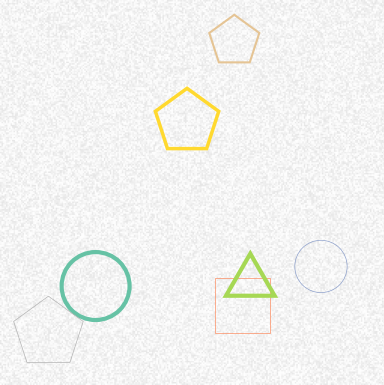[{"shape": "circle", "thickness": 3, "radius": 0.44, "center": [0.248, 0.257]}, {"shape": "square", "thickness": 0.5, "radius": 0.36, "center": [0.63, 0.206]}, {"shape": "circle", "thickness": 0.5, "radius": 0.34, "center": [0.834, 0.308]}, {"shape": "triangle", "thickness": 3, "radius": 0.36, "center": [0.65, 0.268]}, {"shape": "pentagon", "thickness": 2.5, "radius": 0.43, "center": [0.486, 0.684]}, {"shape": "pentagon", "thickness": 1.5, "radius": 0.34, "center": [0.609, 0.893]}, {"shape": "pentagon", "thickness": 0.5, "radius": 0.48, "center": [0.126, 0.136]}]